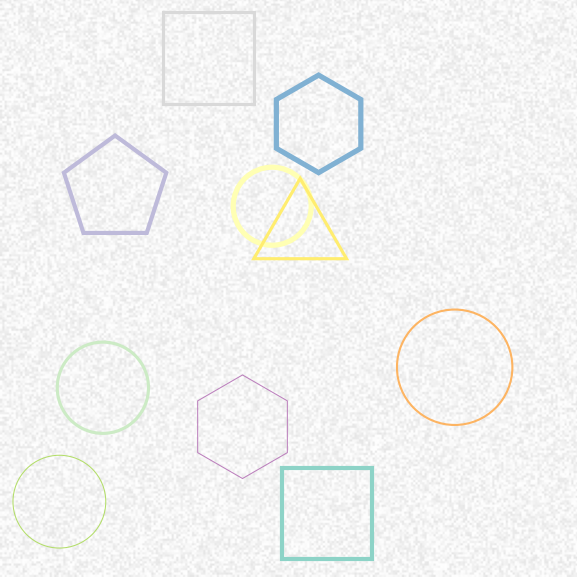[{"shape": "square", "thickness": 2, "radius": 0.39, "center": [0.566, 0.11]}, {"shape": "circle", "thickness": 2.5, "radius": 0.34, "center": [0.471, 0.642]}, {"shape": "pentagon", "thickness": 2, "radius": 0.47, "center": [0.199, 0.671]}, {"shape": "hexagon", "thickness": 2.5, "radius": 0.42, "center": [0.552, 0.785]}, {"shape": "circle", "thickness": 1, "radius": 0.5, "center": [0.787, 0.363]}, {"shape": "circle", "thickness": 0.5, "radius": 0.4, "center": [0.103, 0.13]}, {"shape": "square", "thickness": 1.5, "radius": 0.4, "center": [0.361, 0.898]}, {"shape": "hexagon", "thickness": 0.5, "radius": 0.45, "center": [0.42, 0.26]}, {"shape": "circle", "thickness": 1.5, "radius": 0.39, "center": [0.178, 0.328]}, {"shape": "triangle", "thickness": 1.5, "radius": 0.46, "center": [0.52, 0.597]}]